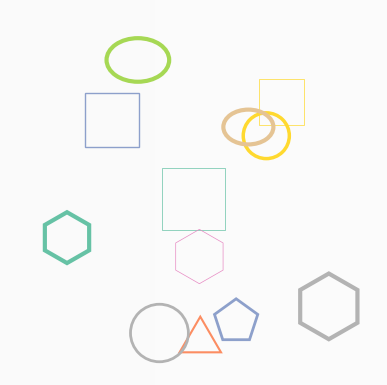[{"shape": "hexagon", "thickness": 3, "radius": 0.33, "center": [0.173, 0.383]}, {"shape": "square", "thickness": 0.5, "radius": 0.41, "center": [0.5, 0.483]}, {"shape": "triangle", "thickness": 1.5, "radius": 0.31, "center": [0.517, 0.116]}, {"shape": "square", "thickness": 1, "radius": 0.35, "center": [0.289, 0.688]}, {"shape": "pentagon", "thickness": 2, "radius": 0.29, "center": [0.609, 0.165]}, {"shape": "hexagon", "thickness": 0.5, "radius": 0.35, "center": [0.515, 0.334]}, {"shape": "oval", "thickness": 3, "radius": 0.4, "center": [0.356, 0.844]}, {"shape": "circle", "thickness": 2.5, "radius": 0.3, "center": [0.687, 0.647]}, {"shape": "square", "thickness": 0.5, "radius": 0.29, "center": [0.727, 0.735]}, {"shape": "oval", "thickness": 3, "radius": 0.32, "center": [0.641, 0.67]}, {"shape": "circle", "thickness": 2, "radius": 0.37, "center": [0.411, 0.135]}, {"shape": "hexagon", "thickness": 3, "radius": 0.43, "center": [0.849, 0.204]}]